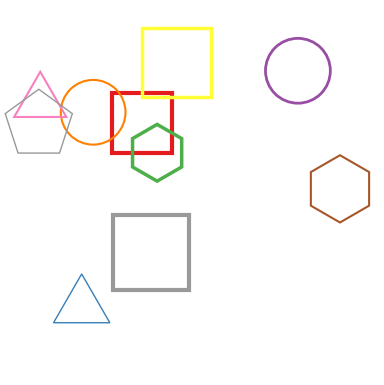[{"shape": "square", "thickness": 3, "radius": 0.39, "center": [0.37, 0.68]}, {"shape": "triangle", "thickness": 1, "radius": 0.42, "center": [0.212, 0.204]}, {"shape": "hexagon", "thickness": 2.5, "radius": 0.37, "center": [0.408, 0.603]}, {"shape": "circle", "thickness": 2, "radius": 0.42, "center": [0.774, 0.816]}, {"shape": "circle", "thickness": 1.5, "radius": 0.42, "center": [0.242, 0.708]}, {"shape": "square", "thickness": 2.5, "radius": 0.44, "center": [0.458, 0.837]}, {"shape": "hexagon", "thickness": 1.5, "radius": 0.44, "center": [0.883, 0.509]}, {"shape": "triangle", "thickness": 1.5, "radius": 0.39, "center": [0.105, 0.735]}, {"shape": "square", "thickness": 3, "radius": 0.49, "center": [0.392, 0.344]}, {"shape": "pentagon", "thickness": 1, "radius": 0.46, "center": [0.101, 0.677]}]